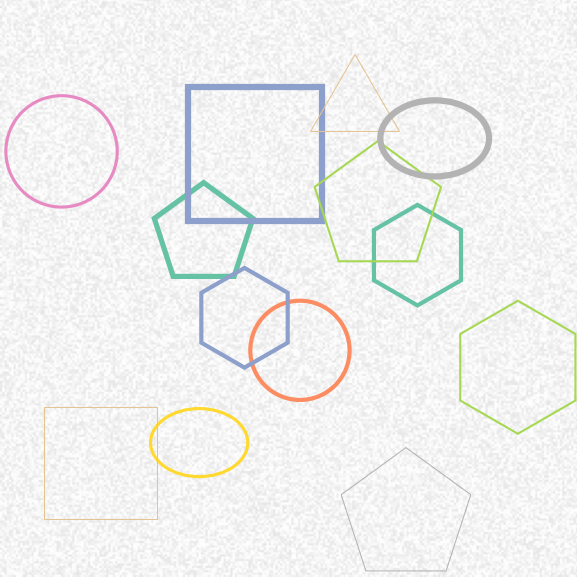[{"shape": "hexagon", "thickness": 2, "radius": 0.44, "center": [0.723, 0.557]}, {"shape": "pentagon", "thickness": 2.5, "radius": 0.45, "center": [0.353, 0.593]}, {"shape": "circle", "thickness": 2, "radius": 0.43, "center": [0.519, 0.393]}, {"shape": "square", "thickness": 3, "radius": 0.58, "center": [0.442, 0.733]}, {"shape": "hexagon", "thickness": 2, "radius": 0.43, "center": [0.423, 0.449]}, {"shape": "circle", "thickness": 1.5, "radius": 0.48, "center": [0.107, 0.737]}, {"shape": "hexagon", "thickness": 1, "radius": 0.58, "center": [0.897, 0.363]}, {"shape": "pentagon", "thickness": 1, "radius": 0.58, "center": [0.654, 0.64]}, {"shape": "oval", "thickness": 1.5, "radius": 0.42, "center": [0.345, 0.233]}, {"shape": "square", "thickness": 0.5, "radius": 0.49, "center": [0.173, 0.197]}, {"shape": "triangle", "thickness": 0.5, "radius": 0.44, "center": [0.615, 0.816]}, {"shape": "oval", "thickness": 3, "radius": 0.47, "center": [0.753, 0.759]}, {"shape": "pentagon", "thickness": 0.5, "radius": 0.59, "center": [0.703, 0.106]}]